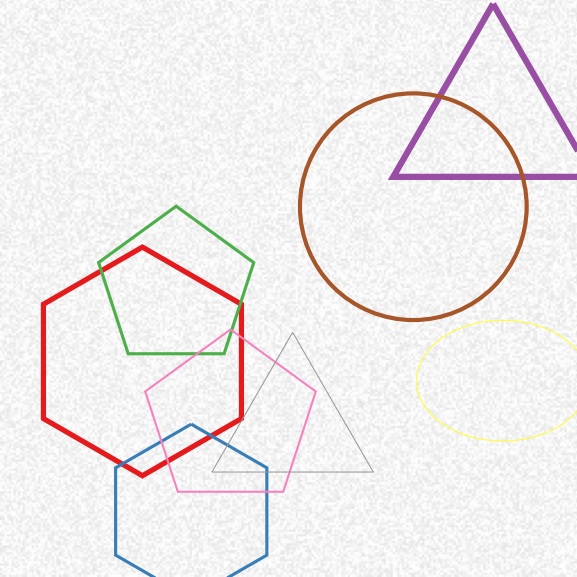[{"shape": "hexagon", "thickness": 2.5, "radius": 0.99, "center": [0.247, 0.373]}, {"shape": "hexagon", "thickness": 1.5, "radius": 0.76, "center": [0.331, 0.113]}, {"shape": "pentagon", "thickness": 1.5, "radius": 0.71, "center": [0.305, 0.501]}, {"shape": "triangle", "thickness": 3, "radius": 1.0, "center": [0.854, 0.793]}, {"shape": "oval", "thickness": 0.5, "radius": 0.75, "center": [0.871, 0.34]}, {"shape": "circle", "thickness": 2, "radius": 0.98, "center": [0.716, 0.641]}, {"shape": "pentagon", "thickness": 1, "radius": 0.78, "center": [0.399, 0.273]}, {"shape": "triangle", "thickness": 0.5, "radius": 0.81, "center": [0.507, 0.262]}]